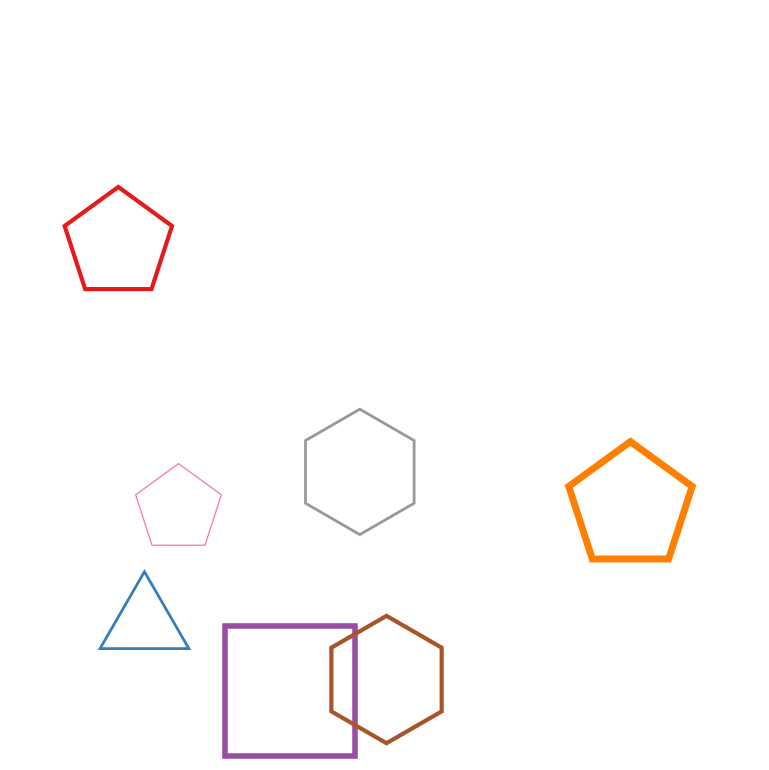[{"shape": "pentagon", "thickness": 1.5, "radius": 0.37, "center": [0.154, 0.684]}, {"shape": "triangle", "thickness": 1, "radius": 0.33, "center": [0.188, 0.191]}, {"shape": "square", "thickness": 2, "radius": 0.42, "center": [0.377, 0.103]}, {"shape": "pentagon", "thickness": 2.5, "radius": 0.42, "center": [0.819, 0.342]}, {"shape": "hexagon", "thickness": 1.5, "radius": 0.41, "center": [0.502, 0.117]}, {"shape": "pentagon", "thickness": 0.5, "radius": 0.29, "center": [0.232, 0.339]}, {"shape": "hexagon", "thickness": 1, "radius": 0.41, "center": [0.467, 0.387]}]